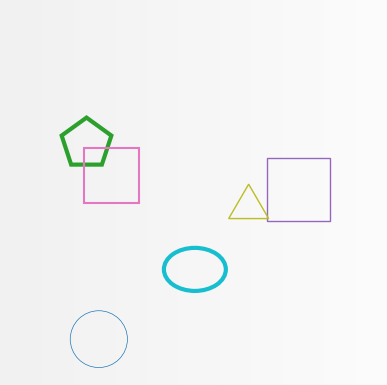[{"shape": "circle", "thickness": 0.5, "radius": 0.37, "center": [0.255, 0.119]}, {"shape": "pentagon", "thickness": 3, "radius": 0.34, "center": [0.223, 0.627]}, {"shape": "square", "thickness": 1, "radius": 0.41, "center": [0.771, 0.508]}, {"shape": "square", "thickness": 1.5, "radius": 0.35, "center": [0.286, 0.545]}, {"shape": "triangle", "thickness": 1, "radius": 0.3, "center": [0.642, 0.462]}, {"shape": "oval", "thickness": 3, "radius": 0.4, "center": [0.503, 0.3]}]